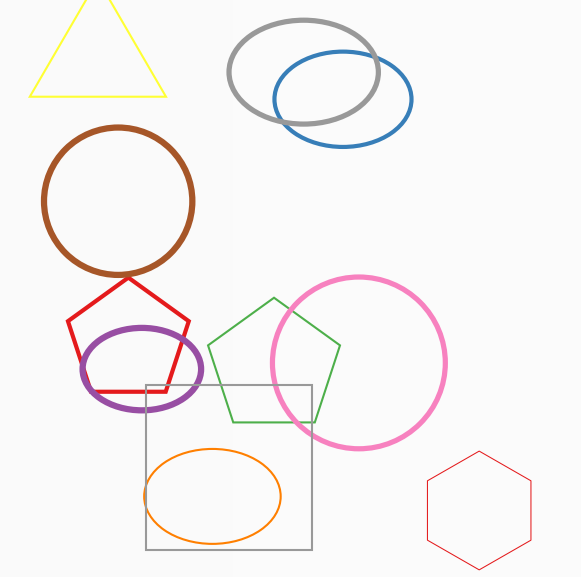[{"shape": "pentagon", "thickness": 2, "radius": 0.55, "center": [0.221, 0.409]}, {"shape": "hexagon", "thickness": 0.5, "radius": 0.51, "center": [0.824, 0.115]}, {"shape": "oval", "thickness": 2, "radius": 0.59, "center": [0.59, 0.827]}, {"shape": "pentagon", "thickness": 1, "radius": 0.6, "center": [0.471, 0.364]}, {"shape": "oval", "thickness": 3, "radius": 0.51, "center": [0.244, 0.36]}, {"shape": "oval", "thickness": 1, "radius": 0.59, "center": [0.365, 0.14]}, {"shape": "triangle", "thickness": 1, "radius": 0.68, "center": [0.168, 0.899]}, {"shape": "circle", "thickness": 3, "radius": 0.64, "center": [0.203, 0.651]}, {"shape": "circle", "thickness": 2.5, "radius": 0.74, "center": [0.617, 0.371]}, {"shape": "square", "thickness": 1, "radius": 0.71, "center": [0.393, 0.19]}, {"shape": "oval", "thickness": 2.5, "radius": 0.64, "center": [0.522, 0.874]}]